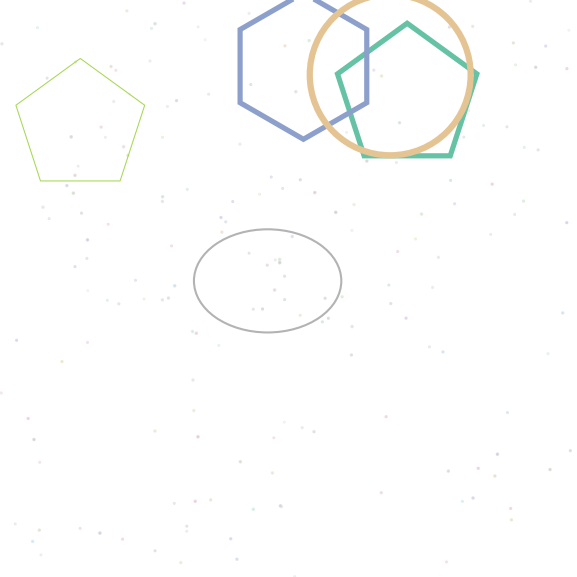[{"shape": "pentagon", "thickness": 2.5, "radius": 0.63, "center": [0.705, 0.832]}, {"shape": "hexagon", "thickness": 2.5, "radius": 0.63, "center": [0.525, 0.885]}, {"shape": "pentagon", "thickness": 0.5, "radius": 0.59, "center": [0.139, 0.781]}, {"shape": "circle", "thickness": 3, "radius": 0.7, "center": [0.676, 0.87]}, {"shape": "oval", "thickness": 1, "radius": 0.64, "center": [0.463, 0.513]}]